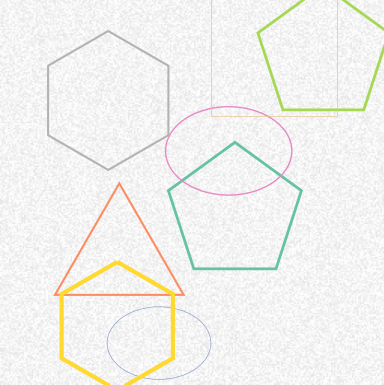[{"shape": "pentagon", "thickness": 2, "radius": 0.91, "center": [0.61, 0.449]}, {"shape": "triangle", "thickness": 1.5, "radius": 0.96, "center": [0.31, 0.331]}, {"shape": "oval", "thickness": 0.5, "radius": 0.67, "center": [0.413, 0.109]}, {"shape": "oval", "thickness": 1, "radius": 0.82, "center": [0.594, 0.608]}, {"shape": "pentagon", "thickness": 2, "radius": 0.89, "center": [0.84, 0.859]}, {"shape": "hexagon", "thickness": 3, "radius": 0.83, "center": [0.305, 0.153]}, {"shape": "square", "thickness": 0.5, "radius": 0.81, "center": [0.712, 0.862]}, {"shape": "hexagon", "thickness": 1.5, "radius": 0.9, "center": [0.281, 0.739]}]